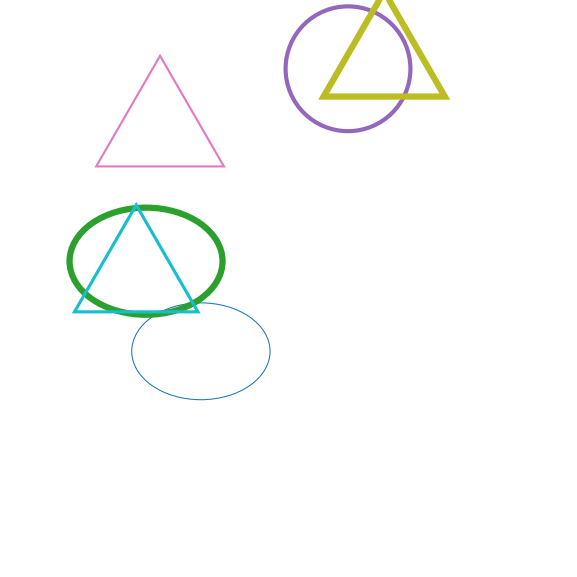[{"shape": "oval", "thickness": 0.5, "radius": 0.6, "center": [0.348, 0.391]}, {"shape": "oval", "thickness": 3, "radius": 0.66, "center": [0.253, 0.547]}, {"shape": "circle", "thickness": 2, "radius": 0.54, "center": [0.603, 0.88]}, {"shape": "triangle", "thickness": 1, "radius": 0.64, "center": [0.277, 0.775]}, {"shape": "triangle", "thickness": 3, "radius": 0.61, "center": [0.665, 0.893]}, {"shape": "triangle", "thickness": 1.5, "radius": 0.62, "center": [0.236, 0.521]}]